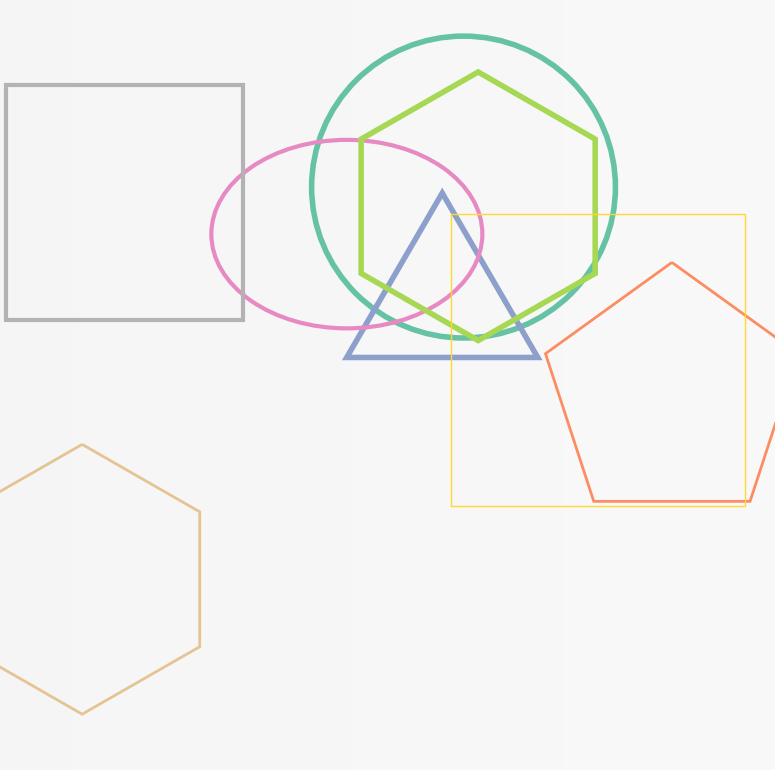[{"shape": "circle", "thickness": 2, "radius": 0.98, "center": [0.598, 0.757]}, {"shape": "pentagon", "thickness": 1, "radius": 0.86, "center": [0.867, 0.488]}, {"shape": "triangle", "thickness": 2, "radius": 0.71, "center": [0.571, 0.607]}, {"shape": "oval", "thickness": 1.5, "radius": 0.87, "center": [0.448, 0.696]}, {"shape": "hexagon", "thickness": 2, "radius": 0.87, "center": [0.617, 0.732]}, {"shape": "square", "thickness": 0.5, "radius": 0.95, "center": [0.772, 0.533]}, {"shape": "hexagon", "thickness": 1, "radius": 0.88, "center": [0.106, 0.248]}, {"shape": "square", "thickness": 1.5, "radius": 0.76, "center": [0.161, 0.737]}]